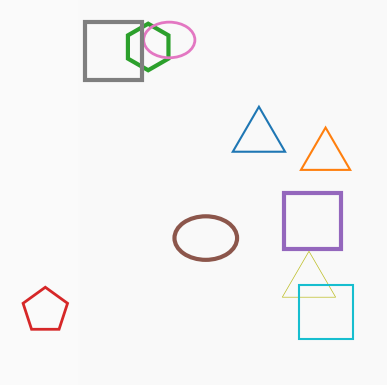[{"shape": "triangle", "thickness": 1.5, "radius": 0.39, "center": [0.668, 0.645]}, {"shape": "triangle", "thickness": 1.5, "radius": 0.37, "center": [0.84, 0.595]}, {"shape": "hexagon", "thickness": 3, "radius": 0.3, "center": [0.382, 0.878]}, {"shape": "pentagon", "thickness": 2, "radius": 0.3, "center": [0.117, 0.194]}, {"shape": "square", "thickness": 3, "radius": 0.36, "center": [0.807, 0.427]}, {"shape": "oval", "thickness": 3, "radius": 0.4, "center": [0.531, 0.382]}, {"shape": "oval", "thickness": 2, "radius": 0.33, "center": [0.437, 0.896]}, {"shape": "square", "thickness": 3, "radius": 0.37, "center": [0.293, 0.867]}, {"shape": "triangle", "thickness": 0.5, "radius": 0.4, "center": [0.797, 0.268]}, {"shape": "square", "thickness": 1.5, "radius": 0.35, "center": [0.841, 0.19]}]